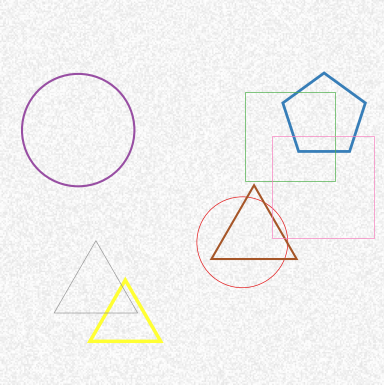[{"shape": "circle", "thickness": 0.5, "radius": 0.59, "center": [0.629, 0.371]}, {"shape": "pentagon", "thickness": 2, "radius": 0.56, "center": [0.842, 0.698]}, {"shape": "square", "thickness": 0.5, "radius": 0.58, "center": [0.753, 0.645]}, {"shape": "circle", "thickness": 1.5, "radius": 0.73, "center": [0.203, 0.662]}, {"shape": "triangle", "thickness": 2.5, "radius": 0.53, "center": [0.325, 0.167]}, {"shape": "triangle", "thickness": 1.5, "radius": 0.64, "center": [0.66, 0.391]}, {"shape": "square", "thickness": 0.5, "radius": 0.67, "center": [0.838, 0.514]}, {"shape": "triangle", "thickness": 0.5, "radius": 0.63, "center": [0.249, 0.25]}]